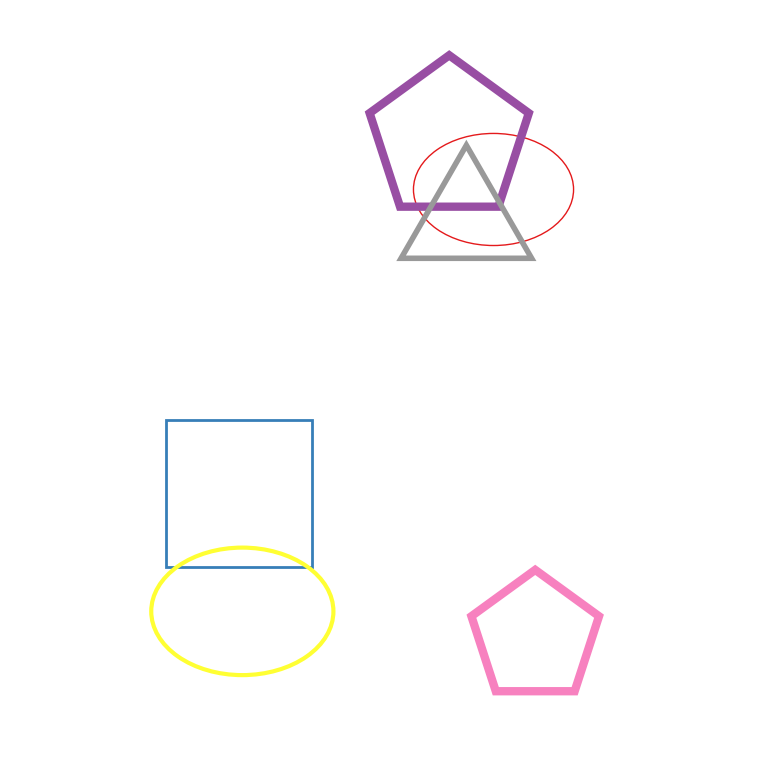[{"shape": "oval", "thickness": 0.5, "radius": 0.52, "center": [0.641, 0.754]}, {"shape": "square", "thickness": 1, "radius": 0.48, "center": [0.31, 0.359]}, {"shape": "pentagon", "thickness": 3, "radius": 0.54, "center": [0.583, 0.82]}, {"shape": "oval", "thickness": 1.5, "radius": 0.59, "center": [0.315, 0.206]}, {"shape": "pentagon", "thickness": 3, "radius": 0.44, "center": [0.695, 0.173]}, {"shape": "triangle", "thickness": 2, "radius": 0.49, "center": [0.606, 0.713]}]